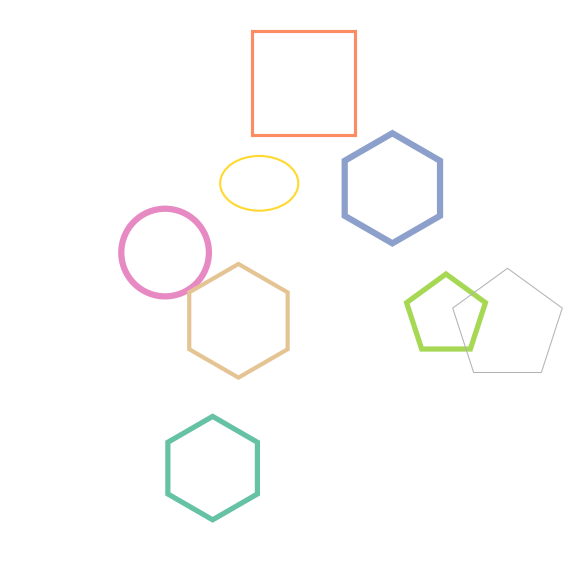[{"shape": "hexagon", "thickness": 2.5, "radius": 0.45, "center": [0.368, 0.189]}, {"shape": "square", "thickness": 1.5, "radius": 0.45, "center": [0.525, 0.856]}, {"shape": "hexagon", "thickness": 3, "radius": 0.48, "center": [0.679, 0.673]}, {"shape": "circle", "thickness": 3, "radius": 0.38, "center": [0.286, 0.562]}, {"shape": "pentagon", "thickness": 2.5, "radius": 0.36, "center": [0.772, 0.453]}, {"shape": "oval", "thickness": 1, "radius": 0.34, "center": [0.449, 0.682]}, {"shape": "hexagon", "thickness": 2, "radius": 0.49, "center": [0.413, 0.444]}, {"shape": "pentagon", "thickness": 0.5, "radius": 0.5, "center": [0.879, 0.435]}]